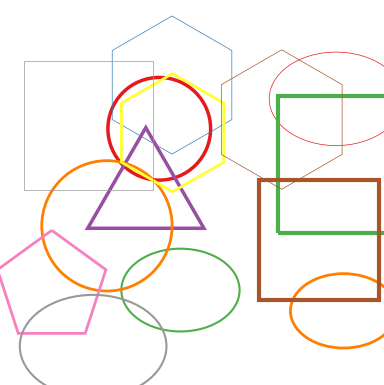[{"shape": "circle", "thickness": 2.5, "radius": 0.67, "center": [0.414, 0.665]}, {"shape": "oval", "thickness": 0.5, "radius": 0.87, "center": [0.873, 0.743]}, {"shape": "hexagon", "thickness": 0.5, "radius": 0.9, "center": [0.447, 0.779]}, {"shape": "oval", "thickness": 1.5, "radius": 0.77, "center": [0.469, 0.247]}, {"shape": "square", "thickness": 3, "radius": 0.89, "center": [0.9, 0.573]}, {"shape": "triangle", "thickness": 2.5, "radius": 0.87, "center": [0.379, 0.494]}, {"shape": "circle", "thickness": 2, "radius": 0.85, "center": [0.278, 0.413]}, {"shape": "oval", "thickness": 2, "radius": 0.69, "center": [0.892, 0.193]}, {"shape": "hexagon", "thickness": 2, "radius": 0.77, "center": [0.448, 0.655]}, {"shape": "square", "thickness": 3, "radius": 0.78, "center": [0.828, 0.377]}, {"shape": "hexagon", "thickness": 0.5, "radius": 0.91, "center": [0.732, 0.69]}, {"shape": "pentagon", "thickness": 2, "radius": 0.74, "center": [0.134, 0.254]}, {"shape": "oval", "thickness": 1.5, "radius": 0.95, "center": [0.242, 0.101]}, {"shape": "square", "thickness": 0.5, "radius": 0.84, "center": [0.229, 0.674]}]